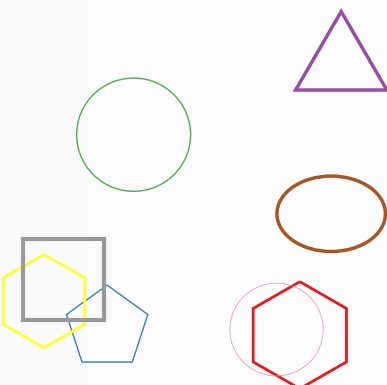[{"shape": "hexagon", "thickness": 2, "radius": 0.69, "center": [0.774, 0.129]}, {"shape": "pentagon", "thickness": 1, "radius": 0.55, "center": [0.277, 0.149]}, {"shape": "circle", "thickness": 1, "radius": 0.74, "center": [0.345, 0.65]}, {"shape": "triangle", "thickness": 2.5, "radius": 0.68, "center": [0.881, 0.834]}, {"shape": "hexagon", "thickness": 2, "radius": 0.61, "center": [0.114, 0.218]}, {"shape": "oval", "thickness": 2.5, "radius": 0.7, "center": [0.855, 0.445]}, {"shape": "circle", "thickness": 0.5, "radius": 0.6, "center": [0.714, 0.144]}, {"shape": "square", "thickness": 3, "radius": 0.52, "center": [0.164, 0.274]}]